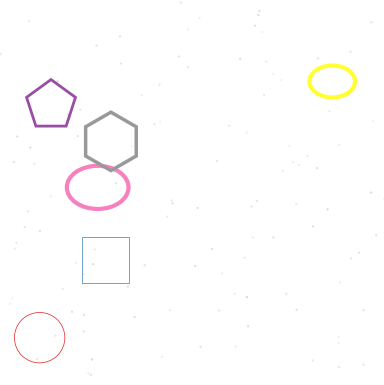[{"shape": "circle", "thickness": 0.5, "radius": 0.33, "center": [0.103, 0.123]}, {"shape": "square", "thickness": 0.5, "radius": 0.3, "center": [0.274, 0.325]}, {"shape": "pentagon", "thickness": 2, "radius": 0.33, "center": [0.133, 0.727]}, {"shape": "oval", "thickness": 3, "radius": 0.3, "center": [0.863, 0.788]}, {"shape": "oval", "thickness": 3, "radius": 0.4, "center": [0.254, 0.513]}, {"shape": "hexagon", "thickness": 2.5, "radius": 0.38, "center": [0.288, 0.633]}]